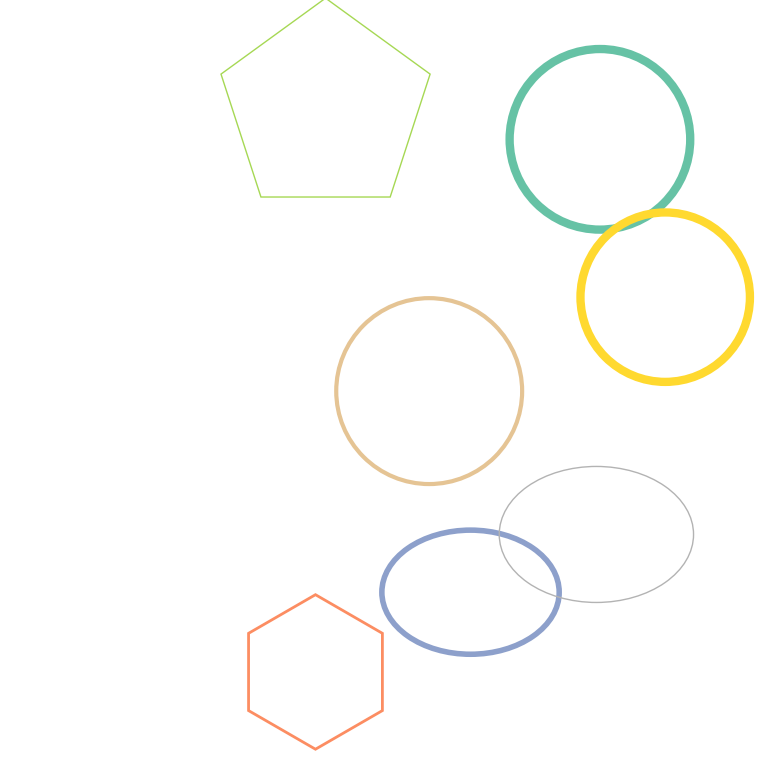[{"shape": "circle", "thickness": 3, "radius": 0.59, "center": [0.779, 0.819]}, {"shape": "hexagon", "thickness": 1, "radius": 0.5, "center": [0.41, 0.127]}, {"shape": "oval", "thickness": 2, "radius": 0.58, "center": [0.611, 0.231]}, {"shape": "pentagon", "thickness": 0.5, "radius": 0.71, "center": [0.423, 0.86]}, {"shape": "circle", "thickness": 3, "radius": 0.55, "center": [0.864, 0.614]}, {"shape": "circle", "thickness": 1.5, "radius": 0.6, "center": [0.557, 0.492]}, {"shape": "oval", "thickness": 0.5, "radius": 0.63, "center": [0.775, 0.306]}]